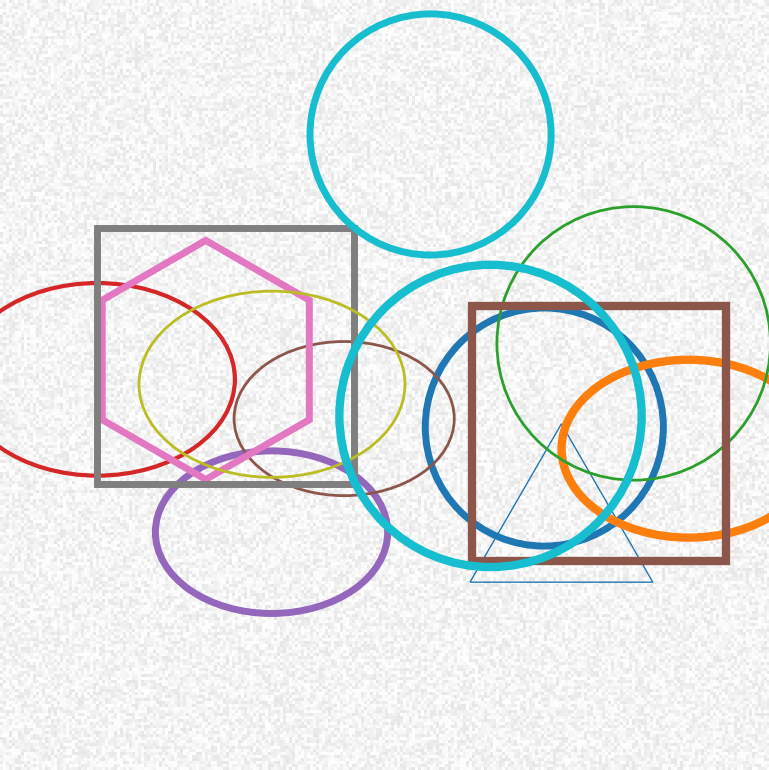[{"shape": "circle", "thickness": 2.5, "radius": 0.77, "center": [0.707, 0.445]}, {"shape": "triangle", "thickness": 0.5, "radius": 0.69, "center": [0.729, 0.312]}, {"shape": "oval", "thickness": 3, "radius": 0.83, "center": [0.894, 0.417]}, {"shape": "circle", "thickness": 1, "radius": 0.89, "center": [0.823, 0.554]}, {"shape": "oval", "thickness": 1.5, "radius": 0.89, "center": [0.126, 0.507]}, {"shape": "oval", "thickness": 2.5, "radius": 0.75, "center": [0.353, 0.309]}, {"shape": "oval", "thickness": 1, "radius": 0.71, "center": [0.447, 0.456]}, {"shape": "square", "thickness": 3, "radius": 0.83, "center": [0.778, 0.437]}, {"shape": "hexagon", "thickness": 2.5, "radius": 0.78, "center": [0.267, 0.533]}, {"shape": "square", "thickness": 2.5, "radius": 0.83, "center": [0.293, 0.537]}, {"shape": "oval", "thickness": 1, "radius": 0.86, "center": [0.353, 0.501]}, {"shape": "circle", "thickness": 2.5, "radius": 0.78, "center": [0.559, 0.825]}, {"shape": "circle", "thickness": 3, "radius": 0.98, "center": [0.637, 0.46]}]